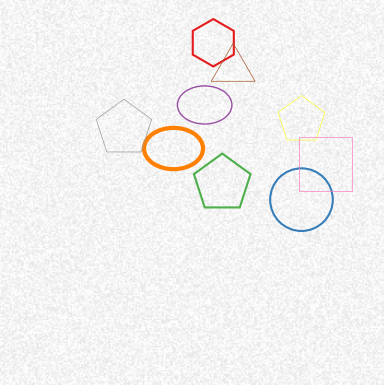[{"shape": "hexagon", "thickness": 1.5, "radius": 0.31, "center": [0.554, 0.889]}, {"shape": "circle", "thickness": 1.5, "radius": 0.41, "center": [0.783, 0.481]}, {"shape": "pentagon", "thickness": 1.5, "radius": 0.39, "center": [0.577, 0.524]}, {"shape": "oval", "thickness": 1, "radius": 0.35, "center": [0.532, 0.727]}, {"shape": "oval", "thickness": 3, "radius": 0.38, "center": [0.451, 0.614]}, {"shape": "pentagon", "thickness": 0.5, "radius": 0.32, "center": [0.783, 0.688]}, {"shape": "triangle", "thickness": 0.5, "radius": 0.33, "center": [0.606, 0.822]}, {"shape": "square", "thickness": 0.5, "radius": 0.34, "center": [0.846, 0.574]}, {"shape": "pentagon", "thickness": 0.5, "radius": 0.38, "center": [0.322, 0.667]}]